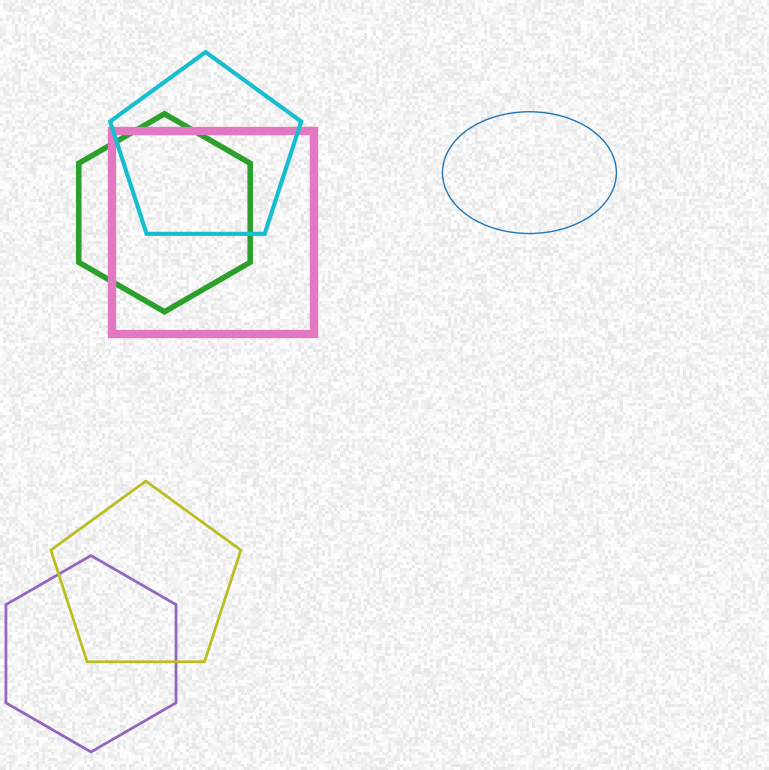[{"shape": "oval", "thickness": 0.5, "radius": 0.56, "center": [0.688, 0.776]}, {"shape": "hexagon", "thickness": 2, "radius": 0.64, "center": [0.214, 0.724]}, {"shape": "hexagon", "thickness": 1, "radius": 0.64, "center": [0.118, 0.151]}, {"shape": "square", "thickness": 3, "radius": 0.66, "center": [0.277, 0.698]}, {"shape": "pentagon", "thickness": 1, "radius": 0.65, "center": [0.189, 0.245]}, {"shape": "pentagon", "thickness": 1.5, "radius": 0.65, "center": [0.267, 0.802]}]